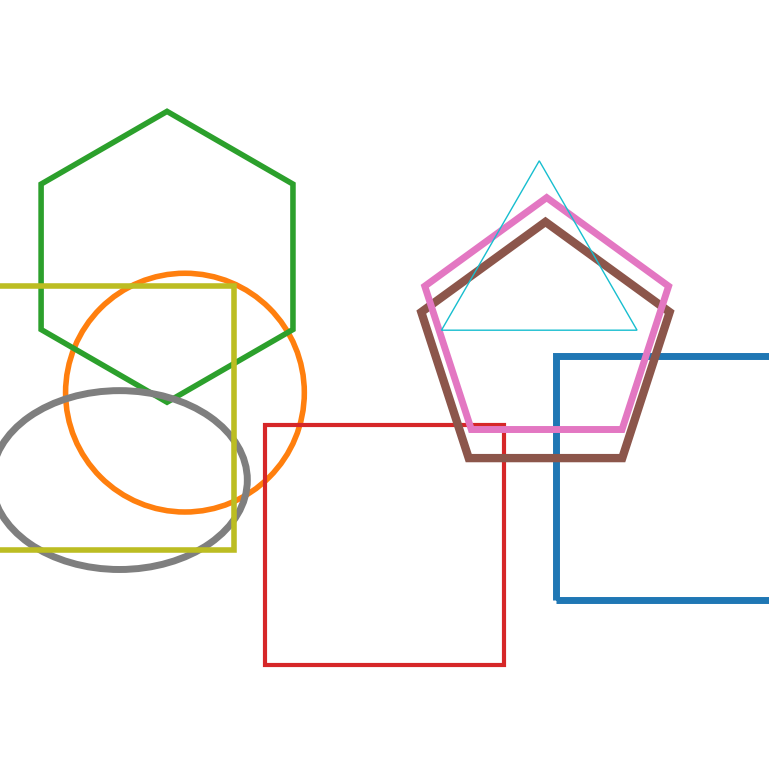[{"shape": "square", "thickness": 2.5, "radius": 0.79, "center": [0.88, 0.379]}, {"shape": "circle", "thickness": 2, "radius": 0.78, "center": [0.24, 0.49]}, {"shape": "hexagon", "thickness": 2, "radius": 0.94, "center": [0.217, 0.666]}, {"shape": "square", "thickness": 1.5, "radius": 0.78, "center": [0.499, 0.292]}, {"shape": "pentagon", "thickness": 3, "radius": 0.85, "center": [0.708, 0.542]}, {"shape": "pentagon", "thickness": 2.5, "radius": 0.83, "center": [0.71, 0.577]}, {"shape": "oval", "thickness": 2.5, "radius": 0.83, "center": [0.155, 0.377]}, {"shape": "square", "thickness": 2, "radius": 0.86, "center": [0.133, 0.457]}, {"shape": "triangle", "thickness": 0.5, "radius": 0.73, "center": [0.7, 0.644]}]